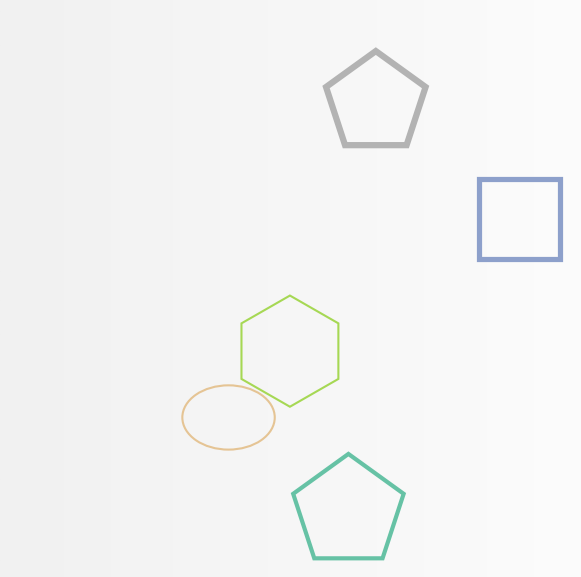[{"shape": "pentagon", "thickness": 2, "radius": 0.5, "center": [0.599, 0.113]}, {"shape": "square", "thickness": 2.5, "radius": 0.35, "center": [0.894, 0.62]}, {"shape": "hexagon", "thickness": 1, "radius": 0.48, "center": [0.499, 0.391]}, {"shape": "oval", "thickness": 1, "radius": 0.4, "center": [0.393, 0.276]}, {"shape": "pentagon", "thickness": 3, "radius": 0.45, "center": [0.647, 0.821]}]